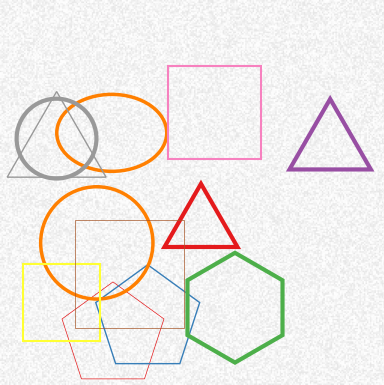[{"shape": "triangle", "thickness": 3, "radius": 0.55, "center": [0.522, 0.413]}, {"shape": "pentagon", "thickness": 0.5, "radius": 0.7, "center": [0.293, 0.129]}, {"shape": "pentagon", "thickness": 1, "radius": 0.71, "center": [0.384, 0.17]}, {"shape": "hexagon", "thickness": 3, "radius": 0.71, "center": [0.61, 0.201]}, {"shape": "triangle", "thickness": 3, "radius": 0.61, "center": [0.858, 0.621]}, {"shape": "circle", "thickness": 2.5, "radius": 0.73, "center": [0.251, 0.369]}, {"shape": "oval", "thickness": 2.5, "radius": 0.71, "center": [0.29, 0.655]}, {"shape": "square", "thickness": 1.5, "radius": 0.5, "center": [0.161, 0.215]}, {"shape": "square", "thickness": 0.5, "radius": 0.71, "center": [0.337, 0.289]}, {"shape": "square", "thickness": 1.5, "radius": 0.61, "center": [0.557, 0.708]}, {"shape": "circle", "thickness": 3, "radius": 0.52, "center": [0.147, 0.64]}, {"shape": "triangle", "thickness": 1, "radius": 0.74, "center": [0.147, 0.614]}]